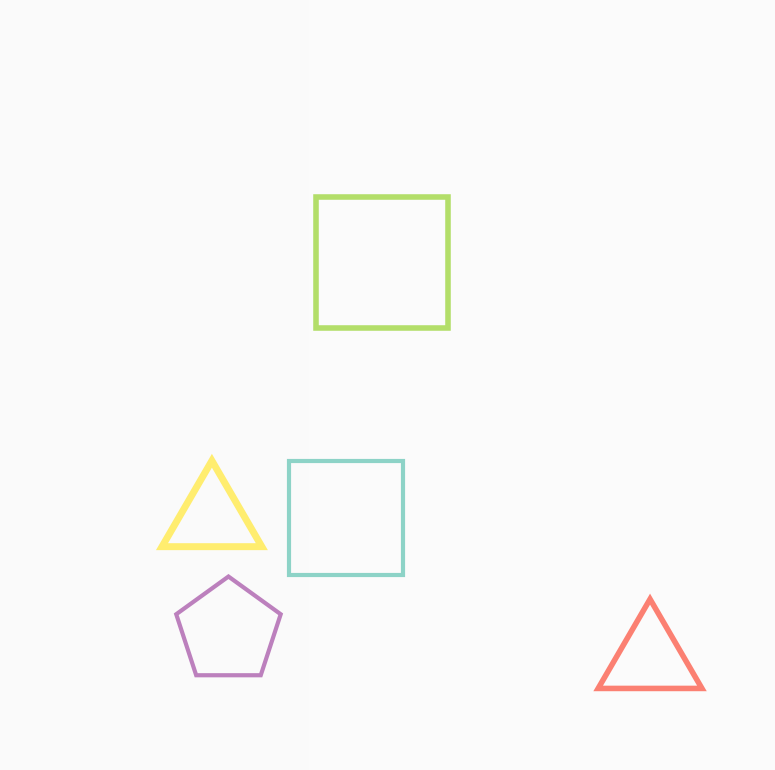[{"shape": "square", "thickness": 1.5, "radius": 0.37, "center": [0.446, 0.328]}, {"shape": "triangle", "thickness": 2, "radius": 0.39, "center": [0.839, 0.145]}, {"shape": "square", "thickness": 2, "radius": 0.42, "center": [0.493, 0.659]}, {"shape": "pentagon", "thickness": 1.5, "radius": 0.35, "center": [0.295, 0.18]}, {"shape": "triangle", "thickness": 2.5, "radius": 0.37, "center": [0.273, 0.327]}]